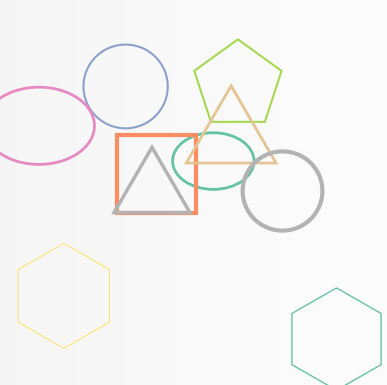[{"shape": "hexagon", "thickness": 1, "radius": 0.66, "center": [0.868, 0.119]}, {"shape": "oval", "thickness": 2, "radius": 0.53, "center": [0.55, 0.582]}, {"shape": "square", "thickness": 3, "radius": 0.51, "center": [0.403, 0.549]}, {"shape": "circle", "thickness": 1.5, "radius": 0.54, "center": [0.324, 0.775]}, {"shape": "oval", "thickness": 2, "radius": 0.72, "center": [0.101, 0.673]}, {"shape": "pentagon", "thickness": 1.5, "radius": 0.59, "center": [0.614, 0.779]}, {"shape": "hexagon", "thickness": 0.5, "radius": 0.68, "center": [0.165, 0.232]}, {"shape": "triangle", "thickness": 2, "radius": 0.67, "center": [0.596, 0.643]}, {"shape": "triangle", "thickness": 2.5, "radius": 0.56, "center": [0.392, 0.504]}, {"shape": "circle", "thickness": 3, "radius": 0.51, "center": [0.729, 0.504]}]